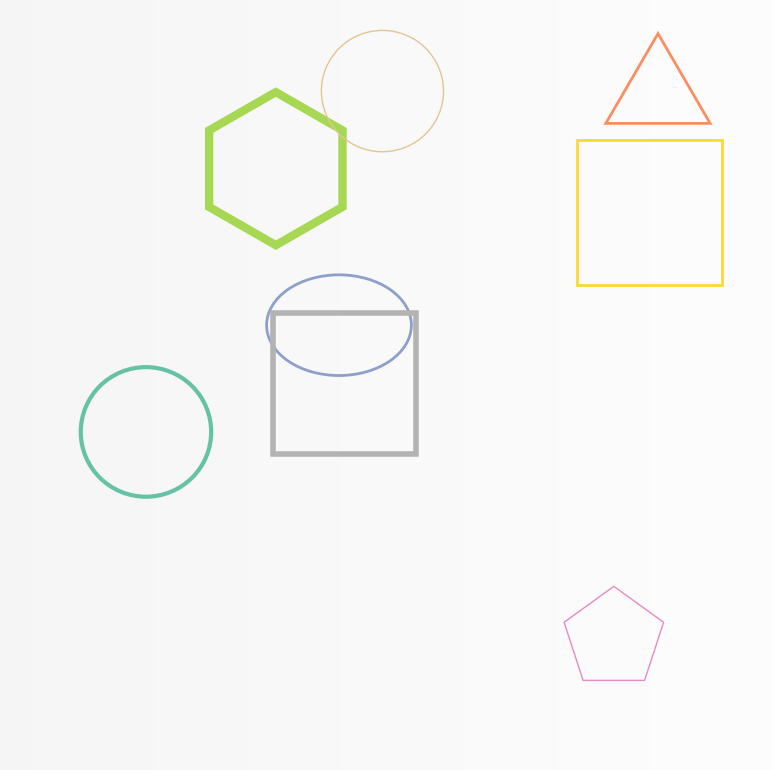[{"shape": "circle", "thickness": 1.5, "radius": 0.42, "center": [0.188, 0.439]}, {"shape": "triangle", "thickness": 1, "radius": 0.39, "center": [0.849, 0.879]}, {"shape": "oval", "thickness": 1, "radius": 0.47, "center": [0.437, 0.578]}, {"shape": "pentagon", "thickness": 0.5, "radius": 0.34, "center": [0.792, 0.171]}, {"shape": "hexagon", "thickness": 3, "radius": 0.5, "center": [0.356, 0.781]}, {"shape": "square", "thickness": 1, "radius": 0.47, "center": [0.838, 0.724]}, {"shape": "circle", "thickness": 0.5, "radius": 0.39, "center": [0.493, 0.882]}, {"shape": "square", "thickness": 2, "radius": 0.46, "center": [0.445, 0.502]}]